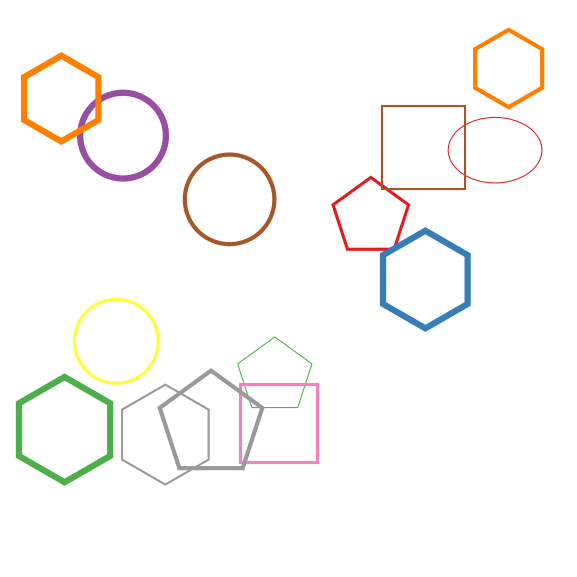[{"shape": "pentagon", "thickness": 1.5, "radius": 0.34, "center": [0.642, 0.623]}, {"shape": "oval", "thickness": 0.5, "radius": 0.41, "center": [0.857, 0.739]}, {"shape": "hexagon", "thickness": 3, "radius": 0.42, "center": [0.737, 0.515]}, {"shape": "pentagon", "thickness": 0.5, "radius": 0.34, "center": [0.476, 0.348]}, {"shape": "hexagon", "thickness": 3, "radius": 0.46, "center": [0.112, 0.255]}, {"shape": "circle", "thickness": 3, "radius": 0.37, "center": [0.213, 0.764]}, {"shape": "hexagon", "thickness": 2, "radius": 0.33, "center": [0.881, 0.881]}, {"shape": "hexagon", "thickness": 3, "radius": 0.37, "center": [0.106, 0.828]}, {"shape": "circle", "thickness": 1.5, "radius": 0.36, "center": [0.201, 0.408]}, {"shape": "square", "thickness": 1, "radius": 0.36, "center": [0.734, 0.744]}, {"shape": "circle", "thickness": 2, "radius": 0.39, "center": [0.398, 0.654]}, {"shape": "square", "thickness": 1.5, "radius": 0.34, "center": [0.482, 0.266]}, {"shape": "pentagon", "thickness": 2, "radius": 0.47, "center": [0.365, 0.264]}, {"shape": "hexagon", "thickness": 1, "radius": 0.43, "center": [0.286, 0.247]}]